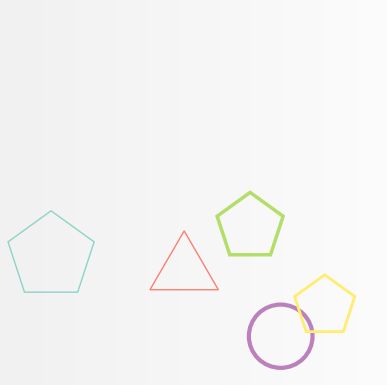[{"shape": "pentagon", "thickness": 1, "radius": 0.58, "center": [0.132, 0.336]}, {"shape": "triangle", "thickness": 1, "radius": 0.51, "center": [0.475, 0.298]}, {"shape": "pentagon", "thickness": 2.5, "radius": 0.45, "center": [0.645, 0.411]}, {"shape": "circle", "thickness": 3, "radius": 0.41, "center": [0.724, 0.127]}, {"shape": "pentagon", "thickness": 2, "radius": 0.41, "center": [0.838, 0.205]}]